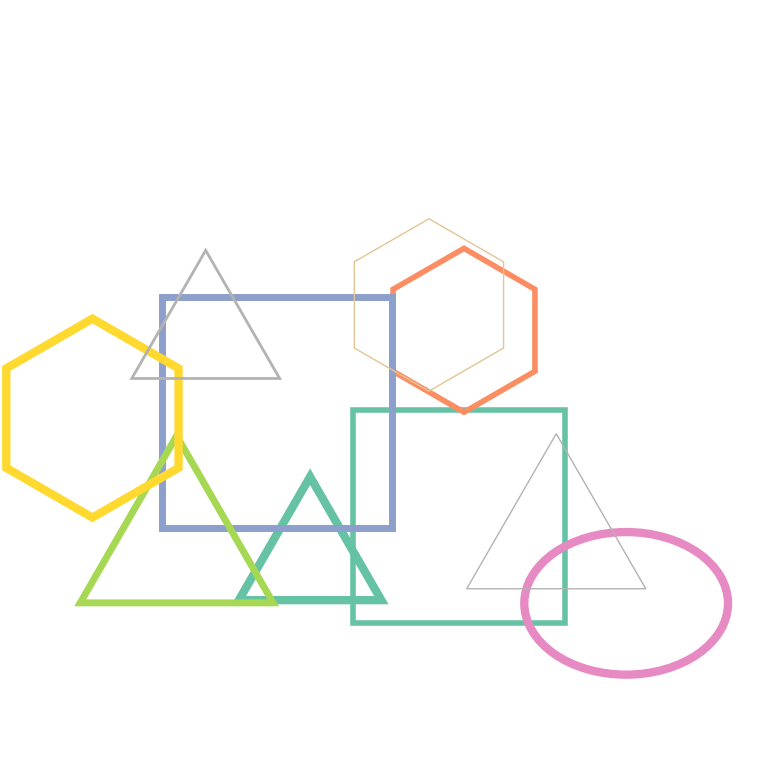[{"shape": "square", "thickness": 2, "radius": 0.69, "center": [0.596, 0.329]}, {"shape": "triangle", "thickness": 3, "radius": 0.53, "center": [0.403, 0.274]}, {"shape": "hexagon", "thickness": 2, "radius": 0.53, "center": [0.603, 0.571]}, {"shape": "square", "thickness": 2.5, "radius": 0.75, "center": [0.36, 0.464]}, {"shape": "oval", "thickness": 3, "radius": 0.66, "center": [0.813, 0.216]}, {"shape": "triangle", "thickness": 2.5, "radius": 0.72, "center": [0.229, 0.289]}, {"shape": "hexagon", "thickness": 3, "radius": 0.65, "center": [0.12, 0.457]}, {"shape": "hexagon", "thickness": 0.5, "radius": 0.56, "center": [0.557, 0.604]}, {"shape": "triangle", "thickness": 1, "radius": 0.55, "center": [0.267, 0.564]}, {"shape": "triangle", "thickness": 0.5, "radius": 0.67, "center": [0.722, 0.302]}]